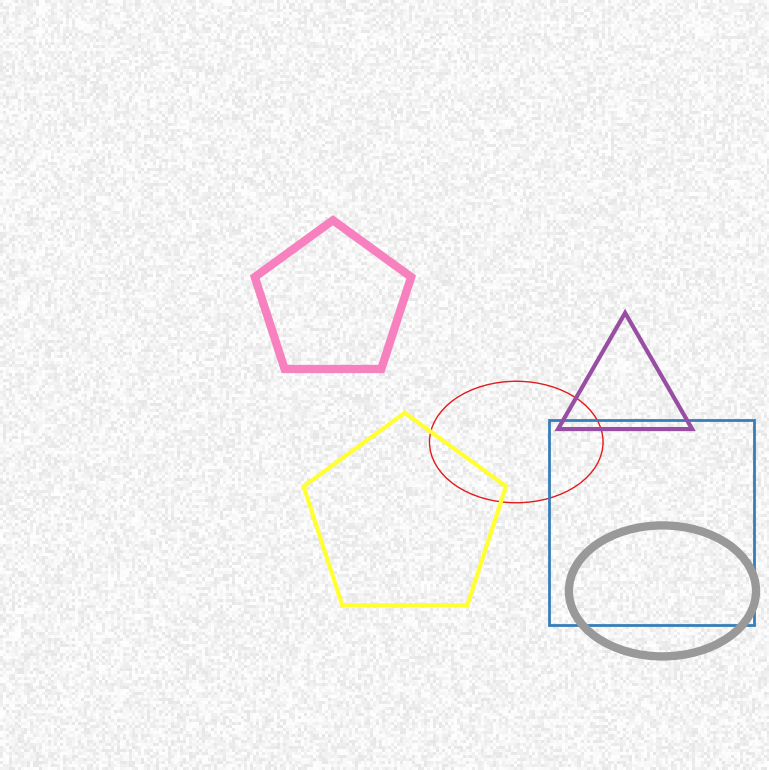[{"shape": "oval", "thickness": 0.5, "radius": 0.56, "center": [0.67, 0.426]}, {"shape": "square", "thickness": 1, "radius": 0.66, "center": [0.846, 0.321]}, {"shape": "triangle", "thickness": 1.5, "radius": 0.5, "center": [0.812, 0.493]}, {"shape": "pentagon", "thickness": 1.5, "radius": 0.69, "center": [0.526, 0.326]}, {"shape": "pentagon", "thickness": 3, "radius": 0.53, "center": [0.432, 0.607]}, {"shape": "oval", "thickness": 3, "radius": 0.61, "center": [0.86, 0.233]}]